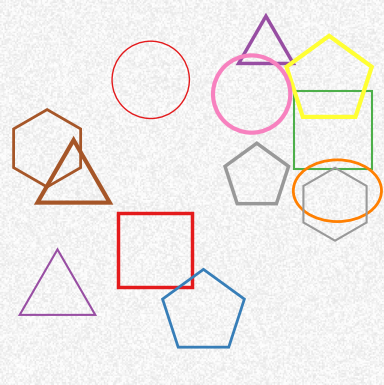[{"shape": "square", "thickness": 2.5, "radius": 0.48, "center": [0.402, 0.351]}, {"shape": "circle", "thickness": 1, "radius": 0.5, "center": [0.391, 0.793]}, {"shape": "pentagon", "thickness": 2, "radius": 0.56, "center": [0.528, 0.189]}, {"shape": "square", "thickness": 1.5, "radius": 0.51, "center": [0.866, 0.662]}, {"shape": "triangle", "thickness": 2.5, "radius": 0.41, "center": [0.691, 0.876]}, {"shape": "triangle", "thickness": 1.5, "radius": 0.57, "center": [0.149, 0.239]}, {"shape": "oval", "thickness": 2, "radius": 0.57, "center": [0.876, 0.505]}, {"shape": "pentagon", "thickness": 3, "radius": 0.58, "center": [0.855, 0.791]}, {"shape": "triangle", "thickness": 3, "radius": 0.54, "center": [0.191, 0.528]}, {"shape": "hexagon", "thickness": 2, "radius": 0.5, "center": [0.122, 0.615]}, {"shape": "circle", "thickness": 3, "radius": 0.5, "center": [0.654, 0.756]}, {"shape": "hexagon", "thickness": 1.5, "radius": 0.47, "center": [0.87, 0.47]}, {"shape": "pentagon", "thickness": 2.5, "radius": 0.43, "center": [0.667, 0.541]}]